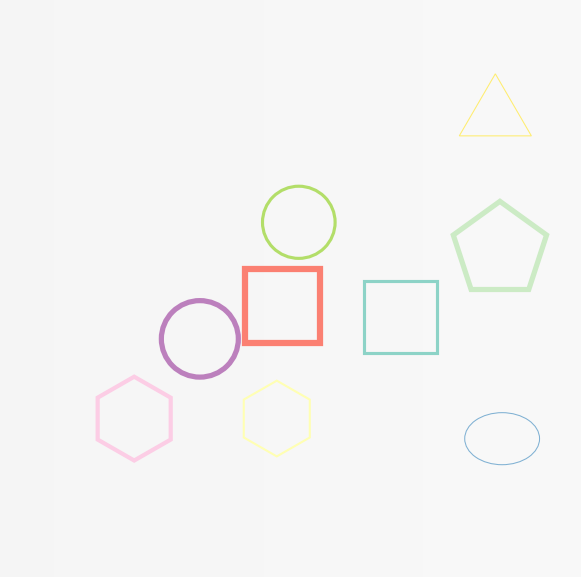[{"shape": "square", "thickness": 1.5, "radius": 0.31, "center": [0.688, 0.45]}, {"shape": "hexagon", "thickness": 1, "radius": 0.33, "center": [0.476, 0.274]}, {"shape": "square", "thickness": 3, "radius": 0.32, "center": [0.486, 0.469]}, {"shape": "oval", "thickness": 0.5, "radius": 0.32, "center": [0.864, 0.24]}, {"shape": "circle", "thickness": 1.5, "radius": 0.31, "center": [0.514, 0.614]}, {"shape": "hexagon", "thickness": 2, "radius": 0.36, "center": [0.231, 0.274]}, {"shape": "circle", "thickness": 2.5, "radius": 0.33, "center": [0.344, 0.412]}, {"shape": "pentagon", "thickness": 2.5, "radius": 0.42, "center": [0.86, 0.566]}, {"shape": "triangle", "thickness": 0.5, "radius": 0.36, "center": [0.852, 0.8]}]